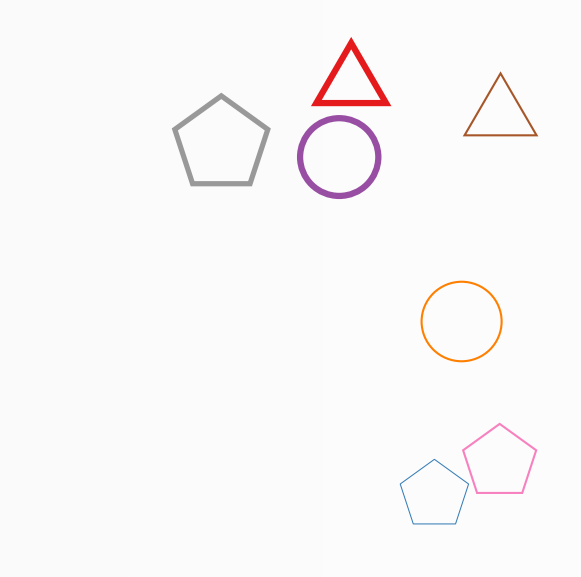[{"shape": "triangle", "thickness": 3, "radius": 0.35, "center": [0.604, 0.855]}, {"shape": "pentagon", "thickness": 0.5, "radius": 0.31, "center": [0.747, 0.142]}, {"shape": "circle", "thickness": 3, "radius": 0.34, "center": [0.584, 0.727]}, {"shape": "circle", "thickness": 1, "radius": 0.34, "center": [0.794, 0.442]}, {"shape": "triangle", "thickness": 1, "radius": 0.36, "center": [0.861, 0.801]}, {"shape": "pentagon", "thickness": 1, "radius": 0.33, "center": [0.86, 0.199]}, {"shape": "pentagon", "thickness": 2.5, "radius": 0.42, "center": [0.381, 0.749]}]